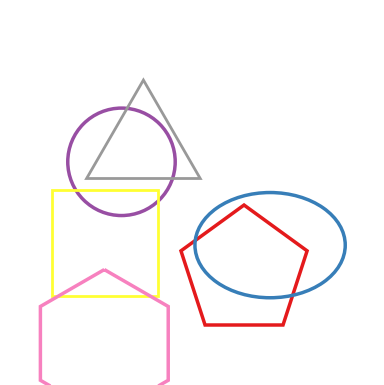[{"shape": "pentagon", "thickness": 2.5, "radius": 0.86, "center": [0.634, 0.295]}, {"shape": "oval", "thickness": 2.5, "radius": 0.98, "center": [0.702, 0.363]}, {"shape": "circle", "thickness": 2.5, "radius": 0.7, "center": [0.316, 0.58]}, {"shape": "square", "thickness": 2, "radius": 0.69, "center": [0.273, 0.368]}, {"shape": "hexagon", "thickness": 2.5, "radius": 0.96, "center": [0.271, 0.108]}, {"shape": "triangle", "thickness": 2, "radius": 0.85, "center": [0.372, 0.622]}]